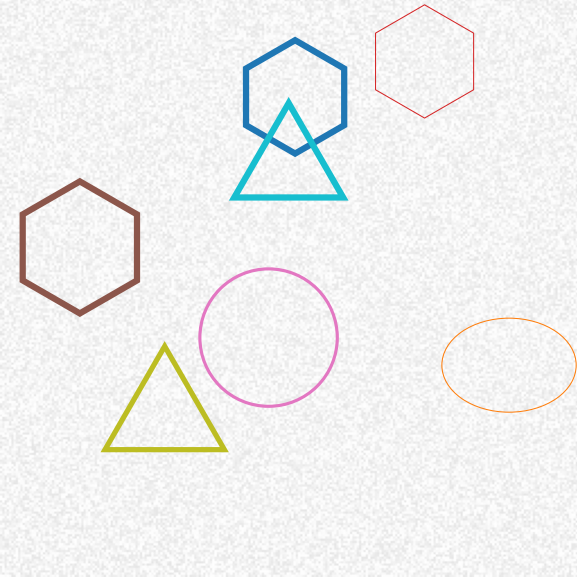[{"shape": "hexagon", "thickness": 3, "radius": 0.49, "center": [0.511, 0.831]}, {"shape": "oval", "thickness": 0.5, "radius": 0.58, "center": [0.881, 0.367]}, {"shape": "hexagon", "thickness": 0.5, "radius": 0.49, "center": [0.735, 0.893]}, {"shape": "hexagon", "thickness": 3, "radius": 0.57, "center": [0.138, 0.571]}, {"shape": "circle", "thickness": 1.5, "radius": 0.59, "center": [0.465, 0.415]}, {"shape": "triangle", "thickness": 2.5, "radius": 0.6, "center": [0.285, 0.28]}, {"shape": "triangle", "thickness": 3, "radius": 0.54, "center": [0.5, 0.712]}]